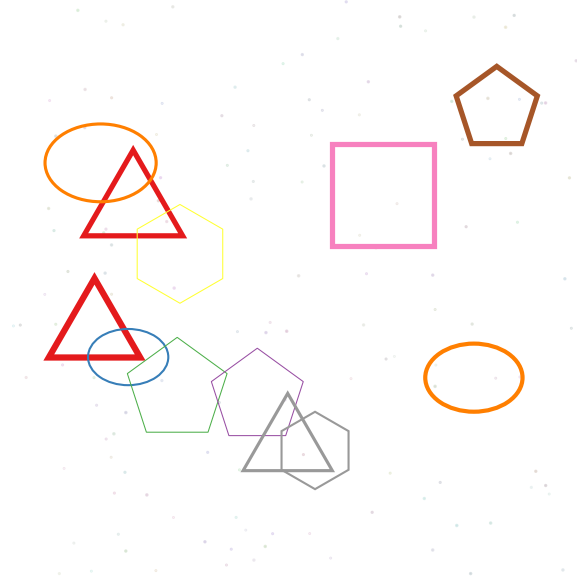[{"shape": "triangle", "thickness": 3, "radius": 0.46, "center": [0.164, 0.426]}, {"shape": "triangle", "thickness": 2.5, "radius": 0.49, "center": [0.231, 0.64]}, {"shape": "oval", "thickness": 1, "radius": 0.35, "center": [0.222, 0.381]}, {"shape": "pentagon", "thickness": 0.5, "radius": 0.45, "center": [0.307, 0.324]}, {"shape": "pentagon", "thickness": 0.5, "radius": 0.42, "center": [0.446, 0.312]}, {"shape": "oval", "thickness": 2, "radius": 0.42, "center": [0.821, 0.345]}, {"shape": "oval", "thickness": 1.5, "radius": 0.48, "center": [0.174, 0.717]}, {"shape": "hexagon", "thickness": 0.5, "radius": 0.43, "center": [0.312, 0.56]}, {"shape": "pentagon", "thickness": 2.5, "radius": 0.37, "center": [0.86, 0.81]}, {"shape": "square", "thickness": 2.5, "radius": 0.44, "center": [0.663, 0.662]}, {"shape": "hexagon", "thickness": 1, "radius": 0.33, "center": [0.546, 0.219]}, {"shape": "triangle", "thickness": 1.5, "radius": 0.45, "center": [0.498, 0.229]}]